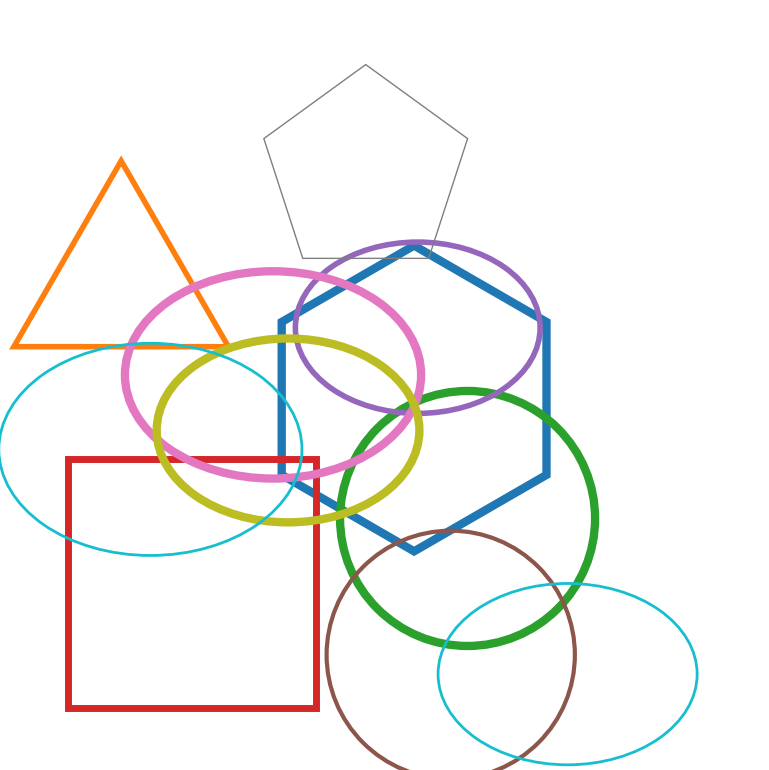[{"shape": "hexagon", "thickness": 3, "radius": 0.99, "center": [0.538, 0.483]}, {"shape": "triangle", "thickness": 2, "radius": 0.8, "center": [0.157, 0.63]}, {"shape": "circle", "thickness": 3, "radius": 0.83, "center": [0.607, 0.327]}, {"shape": "square", "thickness": 2.5, "radius": 0.81, "center": [0.249, 0.242]}, {"shape": "oval", "thickness": 2, "radius": 0.79, "center": [0.543, 0.574]}, {"shape": "circle", "thickness": 1.5, "radius": 0.81, "center": [0.585, 0.15]}, {"shape": "oval", "thickness": 3, "radius": 0.96, "center": [0.355, 0.513]}, {"shape": "pentagon", "thickness": 0.5, "radius": 0.7, "center": [0.475, 0.777]}, {"shape": "oval", "thickness": 3, "radius": 0.85, "center": [0.374, 0.441]}, {"shape": "oval", "thickness": 1, "radius": 0.98, "center": [0.195, 0.416]}, {"shape": "oval", "thickness": 1, "radius": 0.84, "center": [0.737, 0.124]}]